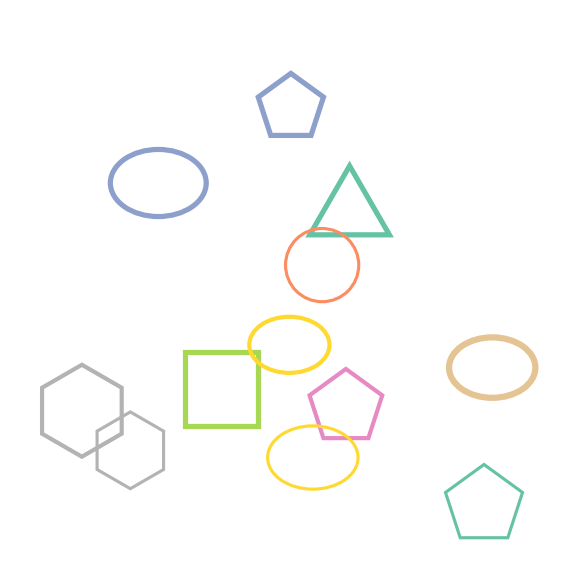[{"shape": "pentagon", "thickness": 1.5, "radius": 0.35, "center": [0.838, 0.125]}, {"shape": "triangle", "thickness": 2.5, "radius": 0.4, "center": [0.605, 0.632]}, {"shape": "circle", "thickness": 1.5, "radius": 0.32, "center": [0.558, 0.54]}, {"shape": "oval", "thickness": 2.5, "radius": 0.41, "center": [0.274, 0.682]}, {"shape": "pentagon", "thickness": 2.5, "radius": 0.3, "center": [0.504, 0.813]}, {"shape": "pentagon", "thickness": 2, "radius": 0.33, "center": [0.599, 0.294]}, {"shape": "square", "thickness": 2.5, "radius": 0.32, "center": [0.384, 0.325]}, {"shape": "oval", "thickness": 2, "radius": 0.35, "center": [0.501, 0.402]}, {"shape": "oval", "thickness": 1.5, "radius": 0.39, "center": [0.542, 0.207]}, {"shape": "oval", "thickness": 3, "radius": 0.37, "center": [0.852, 0.363]}, {"shape": "hexagon", "thickness": 1.5, "radius": 0.33, "center": [0.226, 0.219]}, {"shape": "hexagon", "thickness": 2, "radius": 0.4, "center": [0.142, 0.288]}]